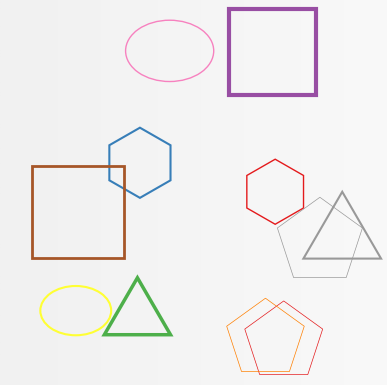[{"shape": "pentagon", "thickness": 0.5, "radius": 0.53, "center": [0.732, 0.113]}, {"shape": "hexagon", "thickness": 1, "radius": 0.42, "center": [0.71, 0.502]}, {"shape": "hexagon", "thickness": 1.5, "radius": 0.46, "center": [0.361, 0.577]}, {"shape": "triangle", "thickness": 2.5, "radius": 0.49, "center": [0.355, 0.18]}, {"shape": "square", "thickness": 3, "radius": 0.56, "center": [0.703, 0.865]}, {"shape": "pentagon", "thickness": 0.5, "radius": 0.53, "center": [0.685, 0.12]}, {"shape": "oval", "thickness": 1.5, "radius": 0.46, "center": [0.195, 0.193]}, {"shape": "square", "thickness": 2, "radius": 0.6, "center": [0.201, 0.448]}, {"shape": "oval", "thickness": 1, "radius": 0.57, "center": [0.438, 0.868]}, {"shape": "triangle", "thickness": 1.5, "radius": 0.58, "center": [0.883, 0.386]}, {"shape": "pentagon", "thickness": 0.5, "radius": 0.58, "center": [0.826, 0.372]}]